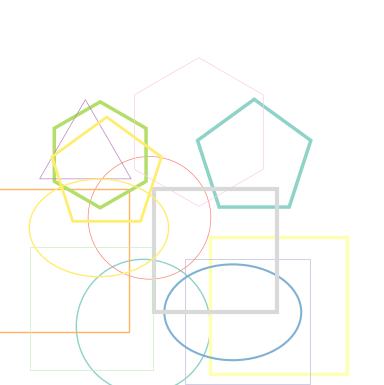[{"shape": "pentagon", "thickness": 2.5, "radius": 0.77, "center": [0.66, 0.587]}, {"shape": "circle", "thickness": 1, "radius": 0.87, "center": [0.372, 0.152]}, {"shape": "square", "thickness": 2.5, "radius": 0.89, "center": [0.723, 0.207]}, {"shape": "square", "thickness": 0.5, "radius": 0.81, "center": [0.642, 0.165]}, {"shape": "circle", "thickness": 0.5, "radius": 0.8, "center": [0.388, 0.434]}, {"shape": "oval", "thickness": 1.5, "radius": 0.89, "center": [0.605, 0.189]}, {"shape": "square", "thickness": 1, "radius": 0.93, "center": [0.149, 0.324]}, {"shape": "hexagon", "thickness": 2.5, "radius": 0.69, "center": [0.26, 0.598]}, {"shape": "hexagon", "thickness": 0.5, "radius": 0.97, "center": [0.516, 0.657]}, {"shape": "square", "thickness": 3, "radius": 0.8, "center": [0.56, 0.35]}, {"shape": "triangle", "thickness": 0.5, "radius": 0.69, "center": [0.222, 0.604]}, {"shape": "square", "thickness": 0.5, "radius": 0.8, "center": [0.238, 0.199]}, {"shape": "pentagon", "thickness": 2, "radius": 0.75, "center": [0.277, 0.546]}, {"shape": "oval", "thickness": 1, "radius": 0.9, "center": [0.257, 0.408]}]